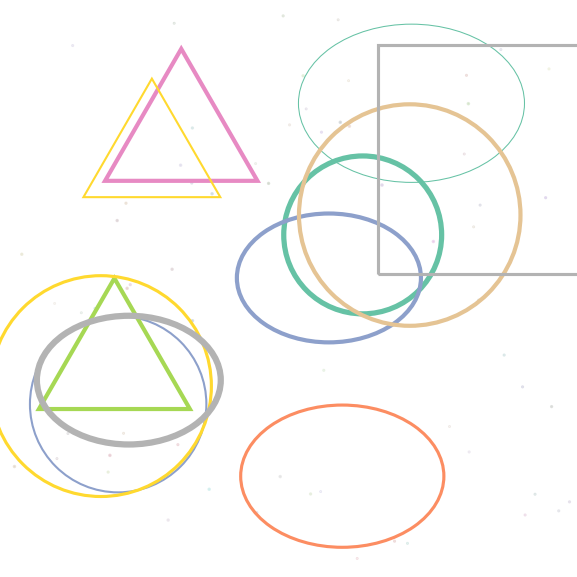[{"shape": "circle", "thickness": 2.5, "radius": 0.68, "center": [0.628, 0.592]}, {"shape": "oval", "thickness": 0.5, "radius": 0.98, "center": [0.712, 0.82]}, {"shape": "oval", "thickness": 1.5, "radius": 0.88, "center": [0.593, 0.175]}, {"shape": "circle", "thickness": 1, "radius": 0.76, "center": [0.205, 0.299]}, {"shape": "oval", "thickness": 2, "radius": 0.8, "center": [0.57, 0.518]}, {"shape": "triangle", "thickness": 2, "radius": 0.76, "center": [0.314, 0.762]}, {"shape": "triangle", "thickness": 2, "radius": 0.75, "center": [0.198, 0.366]}, {"shape": "triangle", "thickness": 1, "radius": 0.68, "center": [0.263, 0.726]}, {"shape": "circle", "thickness": 1.5, "radius": 0.96, "center": [0.175, 0.331]}, {"shape": "circle", "thickness": 2, "radius": 0.96, "center": [0.709, 0.627]}, {"shape": "oval", "thickness": 3, "radius": 0.8, "center": [0.223, 0.341]}, {"shape": "square", "thickness": 1.5, "radius": 0.99, "center": [0.853, 0.723]}]